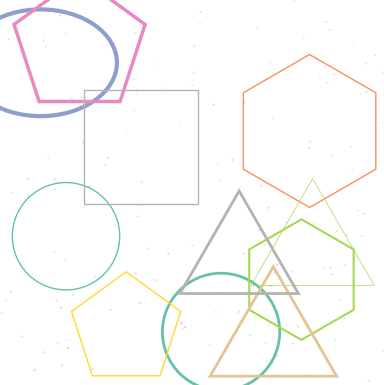[{"shape": "circle", "thickness": 1, "radius": 0.7, "center": [0.171, 0.386]}, {"shape": "circle", "thickness": 2, "radius": 0.76, "center": [0.574, 0.138]}, {"shape": "hexagon", "thickness": 1, "radius": 0.99, "center": [0.804, 0.66]}, {"shape": "oval", "thickness": 3, "radius": 0.99, "center": [0.106, 0.837]}, {"shape": "pentagon", "thickness": 2.5, "radius": 0.89, "center": [0.207, 0.881]}, {"shape": "triangle", "thickness": 0.5, "radius": 0.92, "center": [0.812, 0.351]}, {"shape": "hexagon", "thickness": 1.5, "radius": 0.78, "center": [0.783, 0.274]}, {"shape": "pentagon", "thickness": 1, "radius": 0.75, "center": [0.328, 0.145]}, {"shape": "triangle", "thickness": 2, "radius": 0.95, "center": [0.71, 0.118]}, {"shape": "square", "thickness": 1, "radius": 0.74, "center": [0.366, 0.618]}, {"shape": "triangle", "thickness": 2, "radius": 0.89, "center": [0.621, 0.326]}]